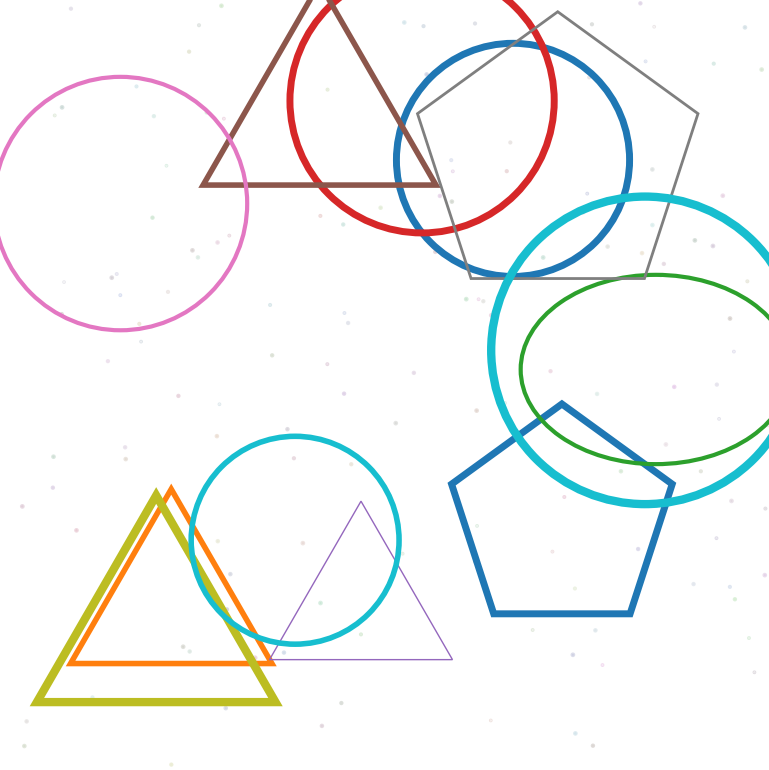[{"shape": "circle", "thickness": 2.5, "radius": 0.76, "center": [0.666, 0.792]}, {"shape": "pentagon", "thickness": 2.5, "radius": 0.75, "center": [0.73, 0.325]}, {"shape": "triangle", "thickness": 2, "radius": 0.75, "center": [0.222, 0.214]}, {"shape": "oval", "thickness": 1.5, "radius": 0.88, "center": [0.852, 0.52]}, {"shape": "circle", "thickness": 2.5, "radius": 0.86, "center": [0.548, 0.869]}, {"shape": "triangle", "thickness": 0.5, "radius": 0.69, "center": [0.469, 0.212]}, {"shape": "triangle", "thickness": 2, "radius": 0.87, "center": [0.415, 0.847]}, {"shape": "circle", "thickness": 1.5, "radius": 0.82, "center": [0.156, 0.736]}, {"shape": "pentagon", "thickness": 1, "radius": 0.96, "center": [0.724, 0.793]}, {"shape": "triangle", "thickness": 3, "radius": 0.89, "center": [0.203, 0.178]}, {"shape": "circle", "thickness": 3, "radius": 1.0, "center": [0.838, 0.545]}, {"shape": "circle", "thickness": 2, "radius": 0.67, "center": [0.383, 0.298]}]